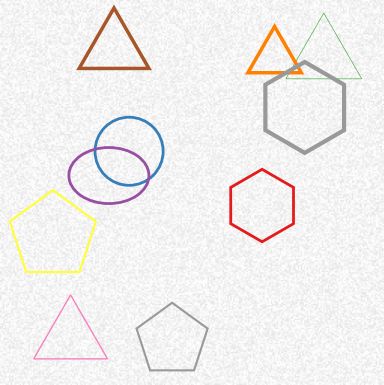[{"shape": "hexagon", "thickness": 2, "radius": 0.47, "center": [0.681, 0.466]}, {"shape": "circle", "thickness": 2, "radius": 0.44, "center": [0.335, 0.607]}, {"shape": "triangle", "thickness": 0.5, "radius": 0.57, "center": [0.841, 0.852]}, {"shape": "oval", "thickness": 2, "radius": 0.52, "center": [0.283, 0.544]}, {"shape": "triangle", "thickness": 2.5, "radius": 0.4, "center": [0.713, 0.851]}, {"shape": "pentagon", "thickness": 1.5, "radius": 0.59, "center": [0.137, 0.388]}, {"shape": "triangle", "thickness": 2.5, "radius": 0.52, "center": [0.296, 0.875]}, {"shape": "triangle", "thickness": 1, "radius": 0.55, "center": [0.183, 0.123]}, {"shape": "pentagon", "thickness": 1.5, "radius": 0.49, "center": [0.447, 0.117]}, {"shape": "hexagon", "thickness": 3, "radius": 0.59, "center": [0.792, 0.721]}]